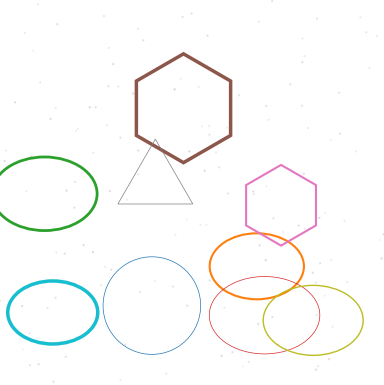[{"shape": "circle", "thickness": 0.5, "radius": 0.63, "center": [0.394, 0.206]}, {"shape": "oval", "thickness": 1.5, "radius": 0.61, "center": [0.667, 0.308]}, {"shape": "oval", "thickness": 2, "radius": 0.68, "center": [0.116, 0.497]}, {"shape": "oval", "thickness": 0.5, "radius": 0.72, "center": [0.687, 0.181]}, {"shape": "hexagon", "thickness": 2.5, "radius": 0.71, "center": [0.477, 0.719]}, {"shape": "hexagon", "thickness": 1.5, "radius": 0.52, "center": [0.73, 0.467]}, {"shape": "triangle", "thickness": 0.5, "radius": 0.56, "center": [0.403, 0.526]}, {"shape": "oval", "thickness": 1, "radius": 0.65, "center": [0.813, 0.168]}, {"shape": "oval", "thickness": 2.5, "radius": 0.58, "center": [0.137, 0.188]}]